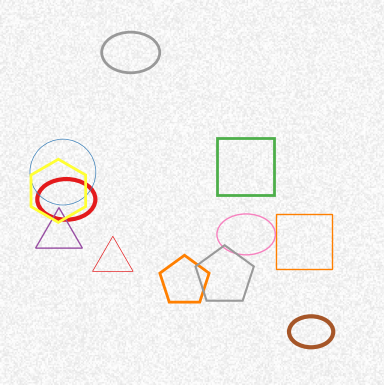[{"shape": "oval", "thickness": 3, "radius": 0.38, "center": [0.172, 0.482]}, {"shape": "triangle", "thickness": 0.5, "radius": 0.3, "center": [0.293, 0.326]}, {"shape": "circle", "thickness": 0.5, "radius": 0.43, "center": [0.163, 0.553]}, {"shape": "square", "thickness": 2, "radius": 0.37, "center": [0.637, 0.567]}, {"shape": "triangle", "thickness": 1, "radius": 0.35, "center": [0.153, 0.391]}, {"shape": "square", "thickness": 1, "radius": 0.36, "center": [0.79, 0.373]}, {"shape": "pentagon", "thickness": 2, "radius": 0.34, "center": [0.479, 0.27]}, {"shape": "hexagon", "thickness": 2, "radius": 0.41, "center": [0.152, 0.504]}, {"shape": "oval", "thickness": 3, "radius": 0.29, "center": [0.808, 0.138]}, {"shape": "oval", "thickness": 1, "radius": 0.38, "center": [0.639, 0.391]}, {"shape": "oval", "thickness": 2, "radius": 0.38, "center": [0.34, 0.864]}, {"shape": "pentagon", "thickness": 1.5, "radius": 0.4, "center": [0.584, 0.283]}]